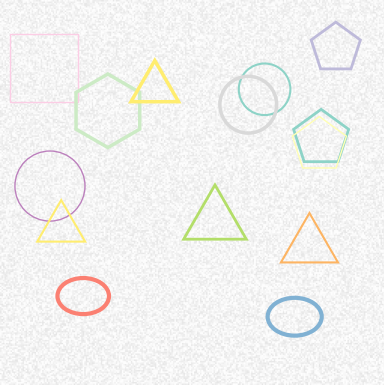[{"shape": "pentagon", "thickness": 2, "radius": 0.38, "center": [0.834, 0.641]}, {"shape": "circle", "thickness": 1.5, "radius": 0.34, "center": [0.687, 0.768]}, {"shape": "pentagon", "thickness": 1, "radius": 0.37, "center": [0.83, 0.623]}, {"shape": "pentagon", "thickness": 2, "radius": 0.34, "center": [0.872, 0.875]}, {"shape": "oval", "thickness": 3, "radius": 0.33, "center": [0.216, 0.231]}, {"shape": "oval", "thickness": 3, "radius": 0.35, "center": [0.765, 0.177]}, {"shape": "triangle", "thickness": 1.5, "radius": 0.43, "center": [0.804, 0.361]}, {"shape": "triangle", "thickness": 2, "radius": 0.47, "center": [0.558, 0.426]}, {"shape": "square", "thickness": 1, "radius": 0.44, "center": [0.114, 0.824]}, {"shape": "circle", "thickness": 2.5, "radius": 0.37, "center": [0.645, 0.728]}, {"shape": "circle", "thickness": 1, "radius": 0.45, "center": [0.13, 0.517]}, {"shape": "hexagon", "thickness": 2.5, "radius": 0.48, "center": [0.28, 0.712]}, {"shape": "triangle", "thickness": 2.5, "radius": 0.36, "center": [0.402, 0.772]}, {"shape": "triangle", "thickness": 1.5, "radius": 0.36, "center": [0.159, 0.408]}]